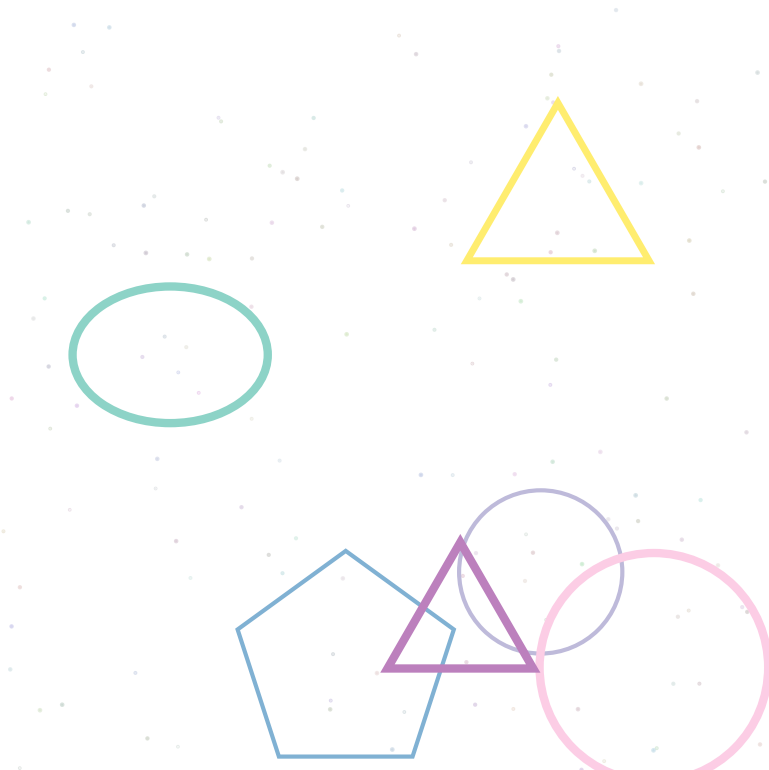[{"shape": "oval", "thickness": 3, "radius": 0.63, "center": [0.221, 0.539]}, {"shape": "circle", "thickness": 1.5, "radius": 0.53, "center": [0.702, 0.257]}, {"shape": "pentagon", "thickness": 1.5, "radius": 0.74, "center": [0.449, 0.137]}, {"shape": "circle", "thickness": 3, "radius": 0.74, "center": [0.849, 0.133]}, {"shape": "triangle", "thickness": 3, "radius": 0.55, "center": [0.598, 0.186]}, {"shape": "triangle", "thickness": 2.5, "radius": 0.68, "center": [0.725, 0.73]}]